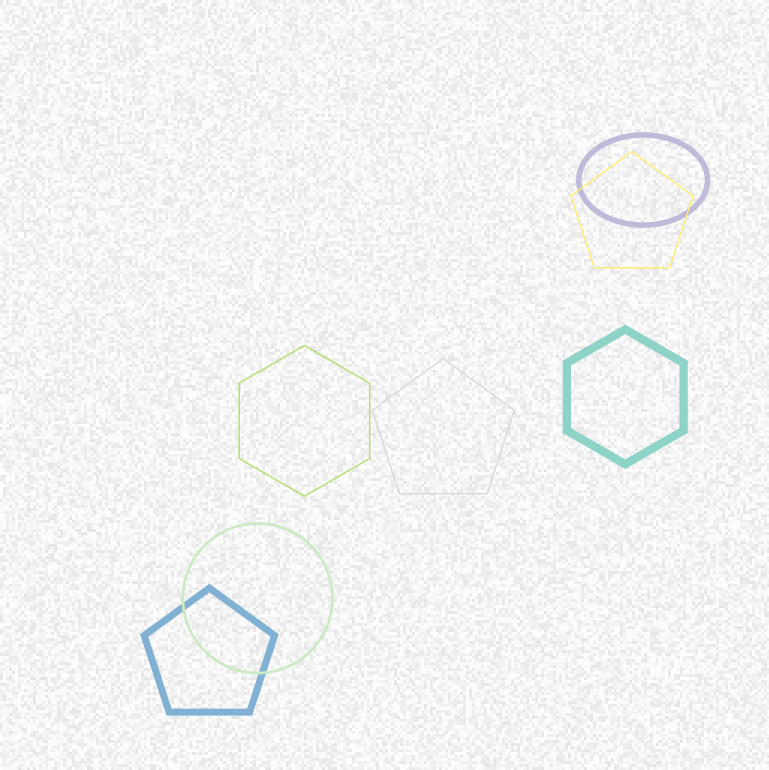[{"shape": "hexagon", "thickness": 3, "radius": 0.44, "center": [0.812, 0.485]}, {"shape": "oval", "thickness": 2, "radius": 0.42, "center": [0.835, 0.766]}, {"shape": "pentagon", "thickness": 2.5, "radius": 0.45, "center": [0.272, 0.147]}, {"shape": "hexagon", "thickness": 0.5, "radius": 0.49, "center": [0.395, 0.453]}, {"shape": "pentagon", "thickness": 0.5, "radius": 0.48, "center": [0.576, 0.437]}, {"shape": "circle", "thickness": 1, "radius": 0.49, "center": [0.335, 0.223]}, {"shape": "pentagon", "thickness": 0.5, "radius": 0.42, "center": [0.821, 0.72]}]